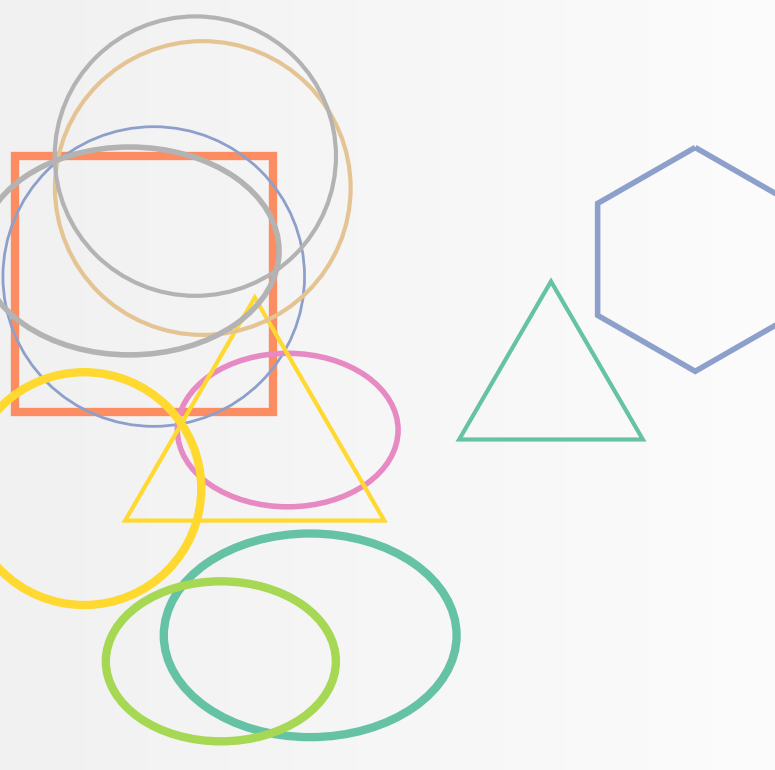[{"shape": "triangle", "thickness": 1.5, "radius": 0.68, "center": [0.711, 0.498]}, {"shape": "oval", "thickness": 3, "radius": 0.94, "center": [0.4, 0.175]}, {"shape": "square", "thickness": 3, "radius": 0.83, "center": [0.186, 0.631]}, {"shape": "hexagon", "thickness": 2, "radius": 0.73, "center": [0.897, 0.663]}, {"shape": "circle", "thickness": 1, "radius": 0.97, "center": [0.198, 0.641]}, {"shape": "oval", "thickness": 2, "radius": 0.71, "center": [0.371, 0.441]}, {"shape": "oval", "thickness": 3, "radius": 0.74, "center": [0.285, 0.141]}, {"shape": "circle", "thickness": 3, "radius": 0.76, "center": [0.109, 0.365]}, {"shape": "triangle", "thickness": 1.5, "radius": 0.97, "center": [0.329, 0.42]}, {"shape": "circle", "thickness": 1.5, "radius": 0.95, "center": [0.262, 0.756]}, {"shape": "circle", "thickness": 1.5, "radius": 0.91, "center": [0.252, 0.797]}, {"shape": "oval", "thickness": 2, "radius": 0.96, "center": [0.167, 0.674]}]